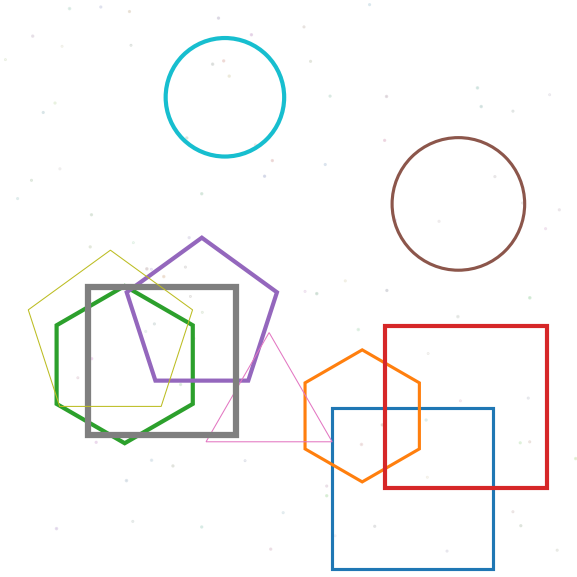[{"shape": "square", "thickness": 1.5, "radius": 0.7, "center": [0.714, 0.153]}, {"shape": "hexagon", "thickness": 1.5, "radius": 0.57, "center": [0.627, 0.279]}, {"shape": "hexagon", "thickness": 2, "radius": 0.68, "center": [0.216, 0.368]}, {"shape": "square", "thickness": 2, "radius": 0.7, "center": [0.808, 0.295]}, {"shape": "pentagon", "thickness": 2, "radius": 0.68, "center": [0.349, 0.451]}, {"shape": "circle", "thickness": 1.5, "radius": 0.57, "center": [0.794, 0.646]}, {"shape": "triangle", "thickness": 0.5, "radius": 0.63, "center": [0.466, 0.297]}, {"shape": "square", "thickness": 3, "radius": 0.64, "center": [0.281, 0.373]}, {"shape": "pentagon", "thickness": 0.5, "radius": 0.75, "center": [0.191, 0.416]}, {"shape": "circle", "thickness": 2, "radius": 0.51, "center": [0.389, 0.831]}]